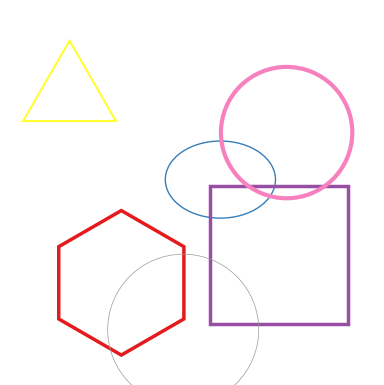[{"shape": "hexagon", "thickness": 2.5, "radius": 0.94, "center": [0.315, 0.265]}, {"shape": "oval", "thickness": 1, "radius": 0.72, "center": [0.572, 0.534]}, {"shape": "square", "thickness": 2.5, "radius": 0.9, "center": [0.725, 0.337]}, {"shape": "triangle", "thickness": 1.5, "radius": 0.7, "center": [0.181, 0.755]}, {"shape": "circle", "thickness": 3, "radius": 0.85, "center": [0.744, 0.656]}, {"shape": "circle", "thickness": 0.5, "radius": 0.98, "center": [0.476, 0.144]}]